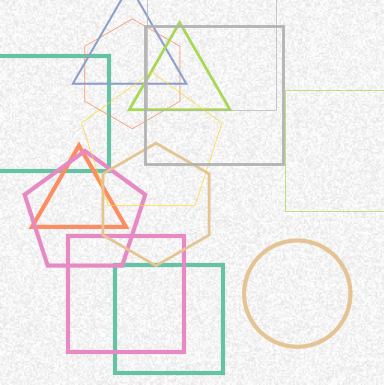[{"shape": "square", "thickness": 3, "radius": 0.7, "center": [0.439, 0.173]}, {"shape": "square", "thickness": 3, "radius": 0.74, "center": [0.135, 0.705]}, {"shape": "hexagon", "thickness": 0.5, "radius": 0.71, "center": [0.344, 0.808]}, {"shape": "triangle", "thickness": 3, "radius": 0.7, "center": [0.205, 0.481]}, {"shape": "triangle", "thickness": 1.5, "radius": 0.85, "center": [0.336, 0.868]}, {"shape": "square", "thickness": 3, "radius": 0.75, "center": [0.327, 0.236]}, {"shape": "pentagon", "thickness": 3, "radius": 0.82, "center": [0.221, 0.443]}, {"shape": "triangle", "thickness": 2, "radius": 0.76, "center": [0.467, 0.791]}, {"shape": "square", "thickness": 0.5, "radius": 0.79, "center": [0.898, 0.609]}, {"shape": "pentagon", "thickness": 0.5, "radius": 0.96, "center": [0.394, 0.621]}, {"shape": "circle", "thickness": 3, "radius": 0.69, "center": [0.772, 0.237]}, {"shape": "hexagon", "thickness": 2, "radius": 0.8, "center": [0.405, 0.469]}, {"shape": "square", "thickness": 2, "radius": 0.9, "center": [0.557, 0.754]}, {"shape": "square", "thickness": 0.5, "radius": 0.84, "center": [0.549, 0.882]}]